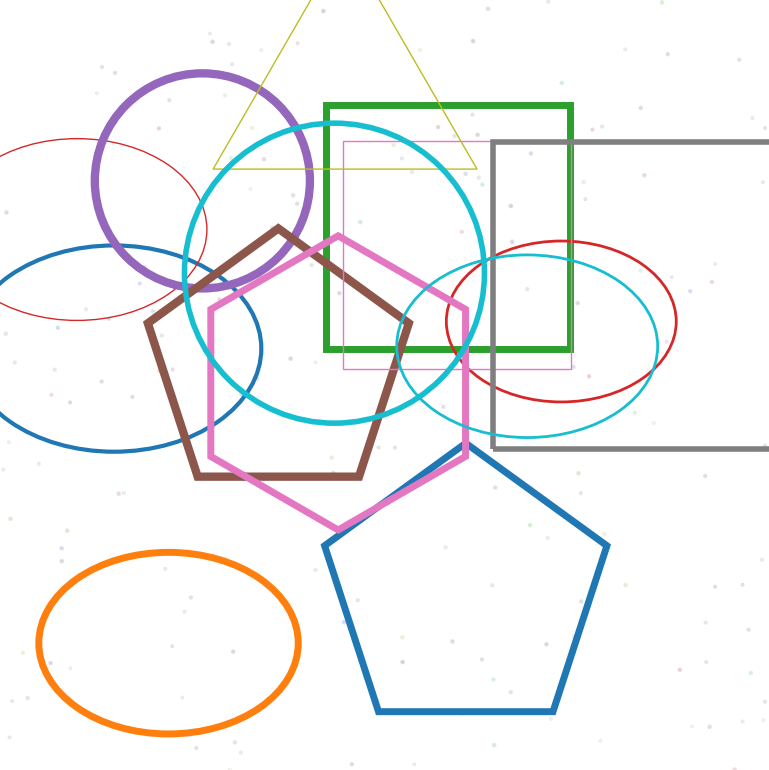[{"shape": "oval", "thickness": 1.5, "radius": 0.96, "center": [0.148, 0.547]}, {"shape": "pentagon", "thickness": 2.5, "radius": 0.96, "center": [0.605, 0.232]}, {"shape": "oval", "thickness": 2.5, "radius": 0.84, "center": [0.219, 0.165]}, {"shape": "square", "thickness": 2.5, "radius": 0.79, "center": [0.581, 0.705]}, {"shape": "oval", "thickness": 1, "radius": 0.75, "center": [0.729, 0.582]}, {"shape": "oval", "thickness": 0.5, "radius": 0.84, "center": [0.1, 0.702]}, {"shape": "circle", "thickness": 3, "radius": 0.7, "center": [0.263, 0.765]}, {"shape": "pentagon", "thickness": 3, "radius": 0.89, "center": [0.361, 0.525]}, {"shape": "hexagon", "thickness": 2.5, "radius": 0.95, "center": [0.439, 0.503]}, {"shape": "square", "thickness": 0.5, "radius": 0.74, "center": [0.594, 0.668]}, {"shape": "square", "thickness": 2, "radius": 1.0, "center": [0.839, 0.616]}, {"shape": "triangle", "thickness": 0.5, "radius": 0.99, "center": [0.448, 0.879]}, {"shape": "circle", "thickness": 2, "radius": 0.97, "center": [0.434, 0.645]}, {"shape": "oval", "thickness": 1, "radius": 0.85, "center": [0.685, 0.55]}]